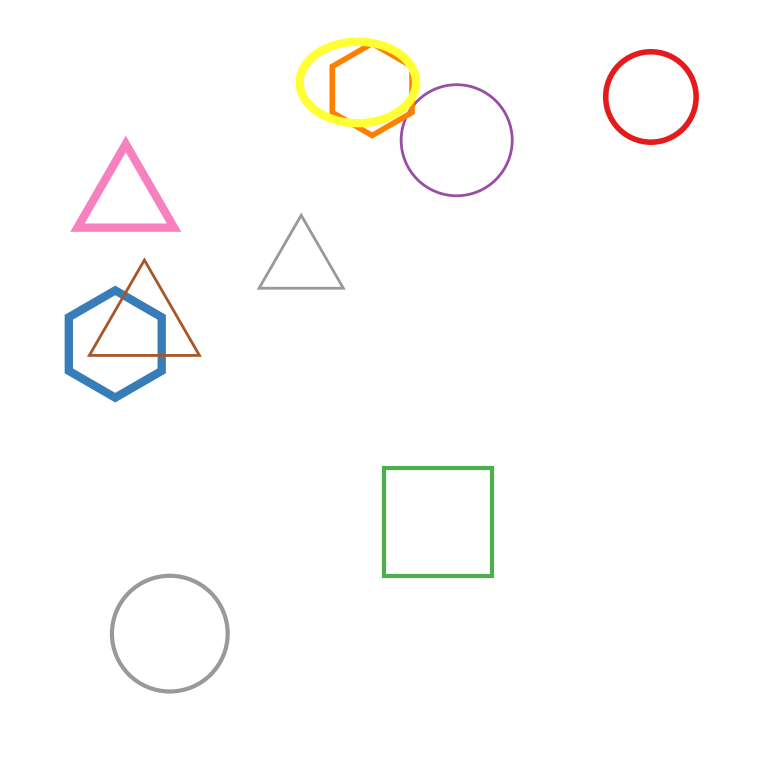[{"shape": "circle", "thickness": 2, "radius": 0.29, "center": [0.845, 0.874]}, {"shape": "hexagon", "thickness": 3, "radius": 0.35, "center": [0.15, 0.553]}, {"shape": "square", "thickness": 1.5, "radius": 0.35, "center": [0.569, 0.322]}, {"shape": "circle", "thickness": 1, "radius": 0.36, "center": [0.593, 0.818]}, {"shape": "hexagon", "thickness": 2, "radius": 0.3, "center": [0.483, 0.884]}, {"shape": "oval", "thickness": 3, "radius": 0.38, "center": [0.465, 0.893]}, {"shape": "triangle", "thickness": 1, "radius": 0.41, "center": [0.188, 0.58]}, {"shape": "triangle", "thickness": 3, "radius": 0.36, "center": [0.163, 0.741]}, {"shape": "triangle", "thickness": 1, "radius": 0.32, "center": [0.391, 0.657]}, {"shape": "circle", "thickness": 1.5, "radius": 0.38, "center": [0.221, 0.177]}]